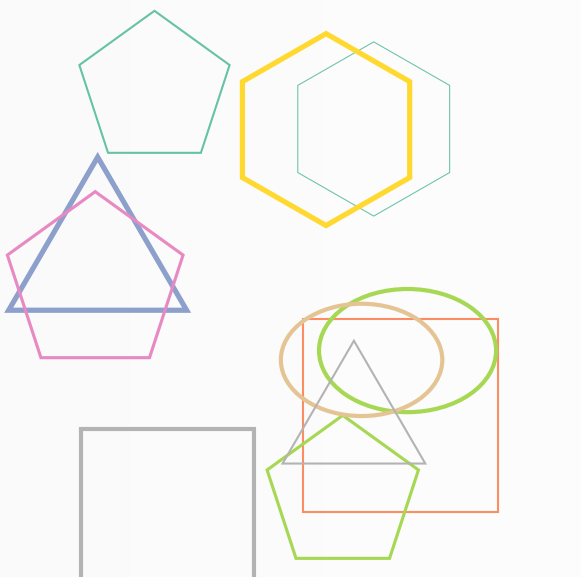[{"shape": "hexagon", "thickness": 0.5, "radius": 0.75, "center": [0.643, 0.776]}, {"shape": "pentagon", "thickness": 1, "radius": 0.68, "center": [0.266, 0.844]}, {"shape": "square", "thickness": 1, "radius": 0.84, "center": [0.689, 0.279]}, {"shape": "triangle", "thickness": 2.5, "radius": 0.88, "center": [0.168, 0.55]}, {"shape": "pentagon", "thickness": 1.5, "radius": 0.79, "center": [0.164, 0.508]}, {"shape": "oval", "thickness": 2, "radius": 0.76, "center": [0.701, 0.392]}, {"shape": "pentagon", "thickness": 1.5, "radius": 0.68, "center": [0.59, 0.143]}, {"shape": "hexagon", "thickness": 2.5, "radius": 0.83, "center": [0.561, 0.775]}, {"shape": "oval", "thickness": 2, "radius": 0.69, "center": [0.622, 0.376]}, {"shape": "triangle", "thickness": 1, "radius": 0.71, "center": [0.609, 0.267]}, {"shape": "square", "thickness": 2, "radius": 0.74, "center": [0.288, 0.108]}]